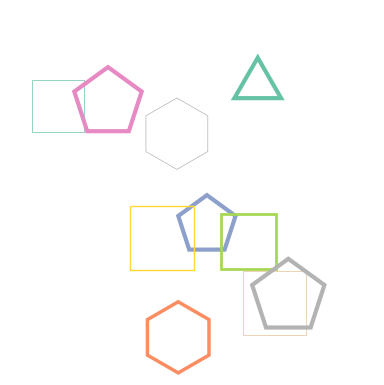[{"shape": "square", "thickness": 0.5, "radius": 0.34, "center": [0.151, 0.725]}, {"shape": "triangle", "thickness": 3, "radius": 0.35, "center": [0.669, 0.78]}, {"shape": "hexagon", "thickness": 2.5, "radius": 0.46, "center": [0.463, 0.124]}, {"shape": "pentagon", "thickness": 3, "radius": 0.39, "center": [0.537, 0.415]}, {"shape": "pentagon", "thickness": 3, "radius": 0.46, "center": [0.281, 0.734]}, {"shape": "square", "thickness": 2, "radius": 0.36, "center": [0.644, 0.374]}, {"shape": "square", "thickness": 1, "radius": 0.42, "center": [0.42, 0.381]}, {"shape": "square", "thickness": 0.5, "radius": 0.41, "center": [0.713, 0.214]}, {"shape": "pentagon", "thickness": 3, "radius": 0.49, "center": [0.749, 0.229]}, {"shape": "hexagon", "thickness": 0.5, "radius": 0.46, "center": [0.459, 0.653]}]